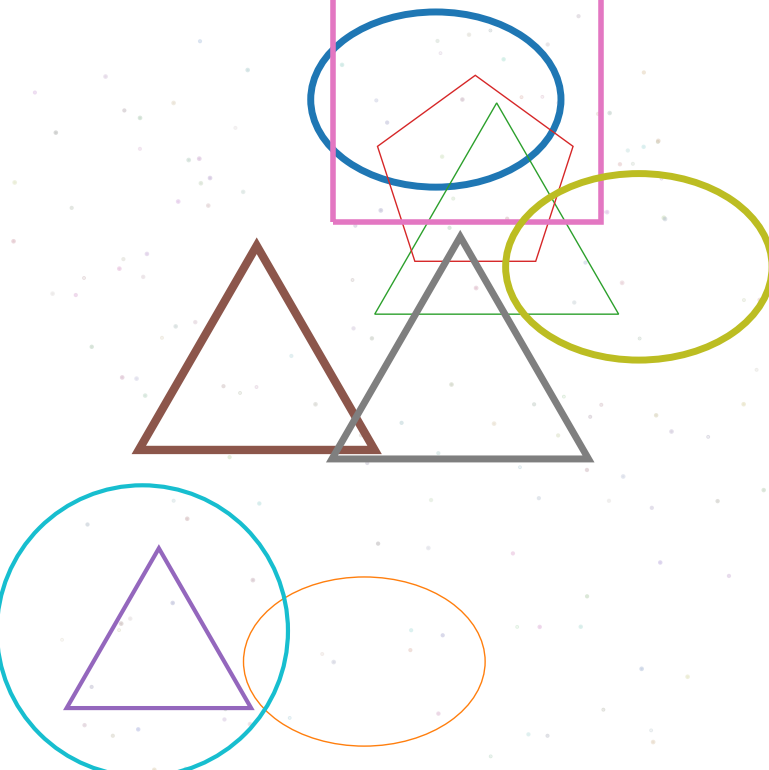[{"shape": "oval", "thickness": 2.5, "radius": 0.81, "center": [0.566, 0.871]}, {"shape": "oval", "thickness": 0.5, "radius": 0.78, "center": [0.473, 0.141]}, {"shape": "triangle", "thickness": 0.5, "radius": 0.91, "center": [0.645, 0.683]}, {"shape": "pentagon", "thickness": 0.5, "radius": 0.67, "center": [0.617, 0.769]}, {"shape": "triangle", "thickness": 1.5, "radius": 0.69, "center": [0.206, 0.15]}, {"shape": "triangle", "thickness": 3, "radius": 0.88, "center": [0.333, 0.504]}, {"shape": "square", "thickness": 2, "radius": 0.87, "center": [0.606, 0.886]}, {"shape": "triangle", "thickness": 2.5, "radius": 0.96, "center": [0.598, 0.5]}, {"shape": "oval", "thickness": 2.5, "radius": 0.87, "center": [0.83, 0.653]}, {"shape": "circle", "thickness": 1.5, "radius": 0.95, "center": [0.185, 0.181]}]